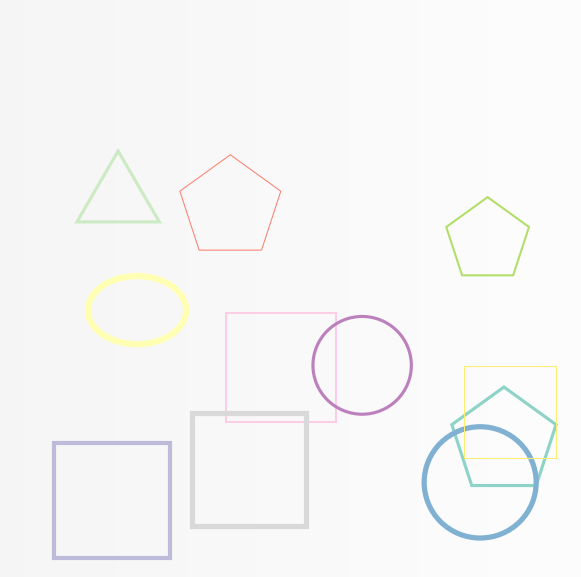[{"shape": "pentagon", "thickness": 1.5, "radius": 0.47, "center": [0.867, 0.235]}, {"shape": "oval", "thickness": 3, "radius": 0.42, "center": [0.236, 0.462]}, {"shape": "square", "thickness": 2, "radius": 0.5, "center": [0.193, 0.132]}, {"shape": "pentagon", "thickness": 0.5, "radius": 0.46, "center": [0.396, 0.64]}, {"shape": "circle", "thickness": 2.5, "radius": 0.48, "center": [0.826, 0.164]}, {"shape": "pentagon", "thickness": 1, "radius": 0.37, "center": [0.839, 0.583]}, {"shape": "square", "thickness": 1, "radius": 0.47, "center": [0.484, 0.362]}, {"shape": "square", "thickness": 2.5, "radius": 0.49, "center": [0.429, 0.186]}, {"shape": "circle", "thickness": 1.5, "radius": 0.42, "center": [0.623, 0.367]}, {"shape": "triangle", "thickness": 1.5, "radius": 0.41, "center": [0.203, 0.656]}, {"shape": "square", "thickness": 0.5, "radius": 0.4, "center": [0.878, 0.285]}]